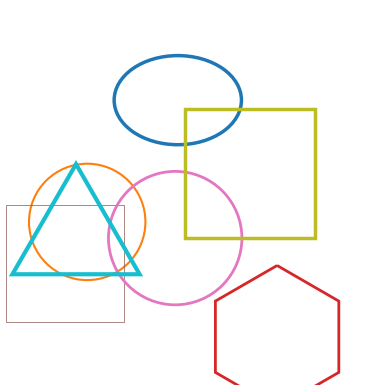[{"shape": "oval", "thickness": 2.5, "radius": 0.83, "center": [0.462, 0.74]}, {"shape": "circle", "thickness": 1.5, "radius": 0.76, "center": [0.227, 0.424]}, {"shape": "hexagon", "thickness": 2, "radius": 0.93, "center": [0.72, 0.125]}, {"shape": "square", "thickness": 0.5, "radius": 0.76, "center": [0.168, 0.316]}, {"shape": "circle", "thickness": 2, "radius": 0.87, "center": [0.455, 0.382]}, {"shape": "square", "thickness": 2.5, "radius": 0.84, "center": [0.65, 0.549]}, {"shape": "triangle", "thickness": 3, "radius": 0.95, "center": [0.197, 0.383]}]